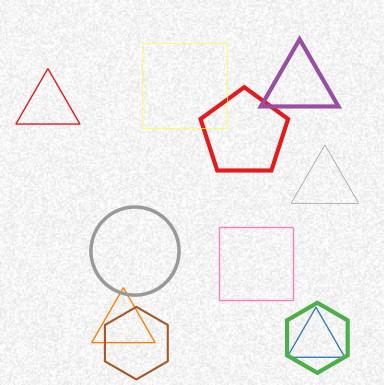[{"shape": "triangle", "thickness": 1, "radius": 0.48, "center": [0.124, 0.726]}, {"shape": "pentagon", "thickness": 3, "radius": 0.6, "center": [0.635, 0.654]}, {"shape": "triangle", "thickness": 1, "radius": 0.43, "center": [0.821, 0.115]}, {"shape": "hexagon", "thickness": 3, "radius": 0.45, "center": [0.824, 0.123]}, {"shape": "triangle", "thickness": 3, "radius": 0.58, "center": [0.778, 0.782]}, {"shape": "triangle", "thickness": 1, "radius": 0.48, "center": [0.321, 0.158]}, {"shape": "square", "thickness": 0.5, "radius": 0.55, "center": [0.479, 0.777]}, {"shape": "hexagon", "thickness": 1.5, "radius": 0.47, "center": [0.354, 0.109]}, {"shape": "square", "thickness": 1, "radius": 0.48, "center": [0.665, 0.315]}, {"shape": "circle", "thickness": 2.5, "radius": 0.57, "center": [0.351, 0.348]}, {"shape": "triangle", "thickness": 0.5, "radius": 0.51, "center": [0.844, 0.523]}]